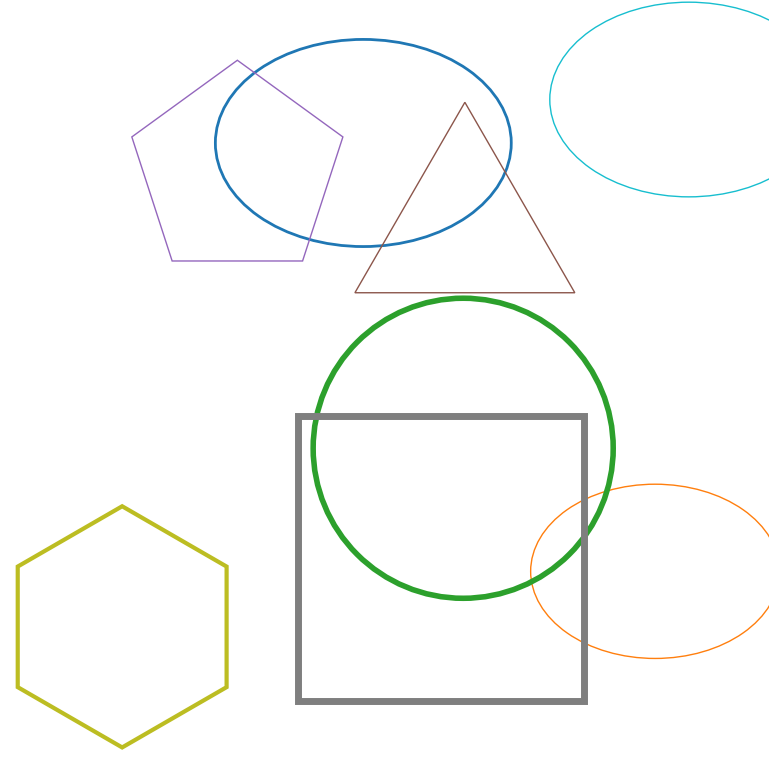[{"shape": "oval", "thickness": 1, "radius": 0.96, "center": [0.472, 0.814]}, {"shape": "oval", "thickness": 0.5, "radius": 0.81, "center": [0.851, 0.258]}, {"shape": "circle", "thickness": 2, "radius": 0.97, "center": [0.602, 0.418]}, {"shape": "pentagon", "thickness": 0.5, "radius": 0.72, "center": [0.308, 0.778]}, {"shape": "triangle", "thickness": 0.5, "radius": 0.82, "center": [0.604, 0.702]}, {"shape": "square", "thickness": 2.5, "radius": 0.93, "center": [0.573, 0.274]}, {"shape": "hexagon", "thickness": 1.5, "radius": 0.78, "center": [0.159, 0.186]}, {"shape": "oval", "thickness": 0.5, "radius": 0.9, "center": [0.895, 0.871]}]